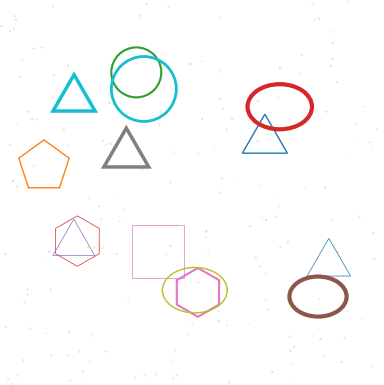[{"shape": "triangle", "thickness": 0.5, "radius": 0.33, "center": [0.854, 0.316]}, {"shape": "triangle", "thickness": 1, "radius": 0.34, "center": [0.688, 0.636]}, {"shape": "pentagon", "thickness": 1, "radius": 0.34, "center": [0.114, 0.568]}, {"shape": "circle", "thickness": 1.5, "radius": 0.32, "center": [0.354, 0.812]}, {"shape": "oval", "thickness": 3, "radius": 0.42, "center": [0.727, 0.723]}, {"shape": "hexagon", "thickness": 0.5, "radius": 0.33, "center": [0.201, 0.374]}, {"shape": "triangle", "thickness": 0.5, "radius": 0.31, "center": [0.192, 0.368]}, {"shape": "oval", "thickness": 3, "radius": 0.37, "center": [0.826, 0.23]}, {"shape": "square", "thickness": 0.5, "radius": 0.34, "center": [0.411, 0.347]}, {"shape": "hexagon", "thickness": 1.5, "radius": 0.32, "center": [0.514, 0.241]}, {"shape": "triangle", "thickness": 2.5, "radius": 0.34, "center": [0.328, 0.6]}, {"shape": "oval", "thickness": 1, "radius": 0.42, "center": [0.506, 0.246]}, {"shape": "triangle", "thickness": 2.5, "radius": 0.31, "center": [0.192, 0.743]}, {"shape": "circle", "thickness": 2, "radius": 0.42, "center": [0.374, 0.769]}]